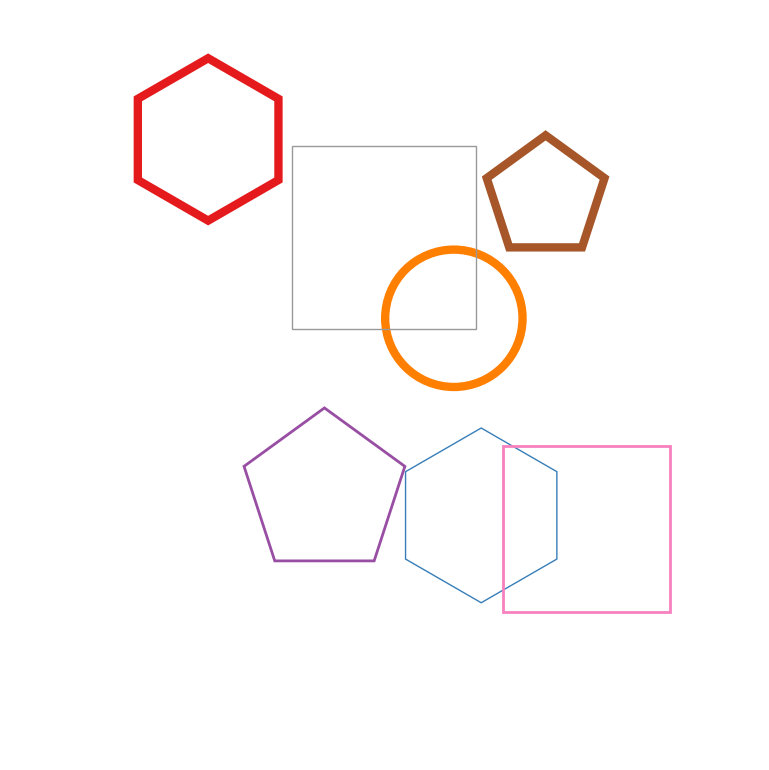[{"shape": "hexagon", "thickness": 3, "radius": 0.53, "center": [0.27, 0.819]}, {"shape": "hexagon", "thickness": 0.5, "radius": 0.57, "center": [0.625, 0.331]}, {"shape": "pentagon", "thickness": 1, "radius": 0.55, "center": [0.421, 0.36]}, {"shape": "circle", "thickness": 3, "radius": 0.45, "center": [0.589, 0.587]}, {"shape": "pentagon", "thickness": 3, "radius": 0.4, "center": [0.709, 0.744]}, {"shape": "square", "thickness": 1, "radius": 0.54, "center": [0.762, 0.313]}, {"shape": "square", "thickness": 0.5, "radius": 0.59, "center": [0.499, 0.692]}]